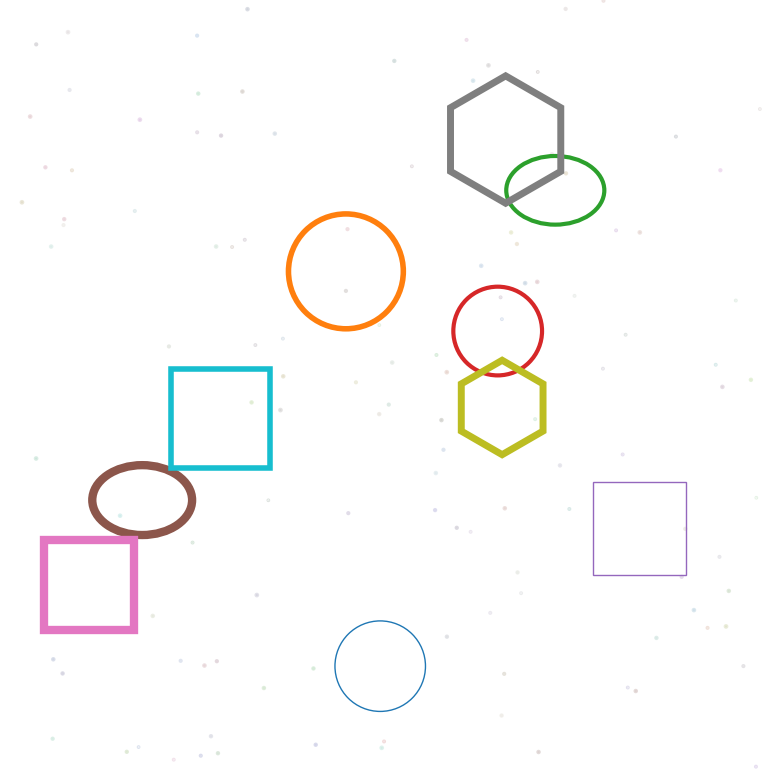[{"shape": "circle", "thickness": 0.5, "radius": 0.29, "center": [0.494, 0.135]}, {"shape": "circle", "thickness": 2, "radius": 0.37, "center": [0.449, 0.648]}, {"shape": "oval", "thickness": 1.5, "radius": 0.32, "center": [0.721, 0.753]}, {"shape": "circle", "thickness": 1.5, "radius": 0.29, "center": [0.646, 0.57]}, {"shape": "square", "thickness": 0.5, "radius": 0.3, "center": [0.831, 0.314]}, {"shape": "oval", "thickness": 3, "radius": 0.32, "center": [0.185, 0.351]}, {"shape": "square", "thickness": 3, "radius": 0.29, "center": [0.115, 0.24]}, {"shape": "hexagon", "thickness": 2.5, "radius": 0.41, "center": [0.657, 0.819]}, {"shape": "hexagon", "thickness": 2.5, "radius": 0.31, "center": [0.652, 0.471]}, {"shape": "square", "thickness": 2, "radius": 0.32, "center": [0.286, 0.456]}]